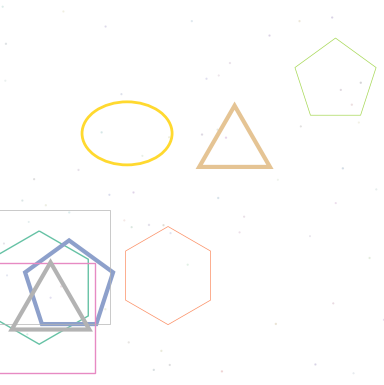[{"shape": "hexagon", "thickness": 1, "radius": 0.74, "center": [0.102, 0.253]}, {"shape": "hexagon", "thickness": 0.5, "radius": 0.64, "center": [0.437, 0.284]}, {"shape": "pentagon", "thickness": 3, "radius": 0.6, "center": [0.179, 0.255]}, {"shape": "square", "thickness": 1, "radius": 0.72, "center": [0.103, 0.175]}, {"shape": "pentagon", "thickness": 0.5, "radius": 0.55, "center": [0.871, 0.79]}, {"shape": "oval", "thickness": 2, "radius": 0.58, "center": [0.33, 0.654]}, {"shape": "triangle", "thickness": 3, "radius": 0.53, "center": [0.609, 0.619]}, {"shape": "triangle", "thickness": 3, "radius": 0.58, "center": [0.131, 0.202]}, {"shape": "square", "thickness": 0.5, "radius": 0.74, "center": [0.138, 0.306]}]